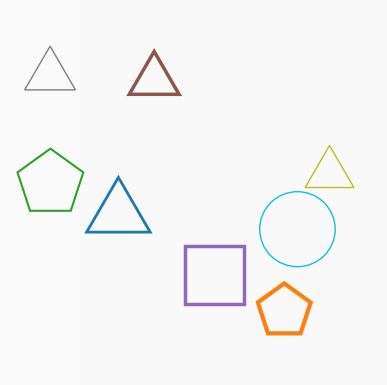[{"shape": "triangle", "thickness": 2, "radius": 0.47, "center": [0.306, 0.444]}, {"shape": "pentagon", "thickness": 3, "radius": 0.36, "center": [0.734, 0.192]}, {"shape": "pentagon", "thickness": 1.5, "radius": 0.45, "center": [0.13, 0.525]}, {"shape": "square", "thickness": 2.5, "radius": 0.38, "center": [0.553, 0.286]}, {"shape": "triangle", "thickness": 2.5, "radius": 0.37, "center": [0.398, 0.792]}, {"shape": "triangle", "thickness": 1, "radius": 0.38, "center": [0.129, 0.804]}, {"shape": "triangle", "thickness": 1, "radius": 0.36, "center": [0.85, 0.549]}, {"shape": "circle", "thickness": 1, "radius": 0.49, "center": [0.768, 0.405]}]